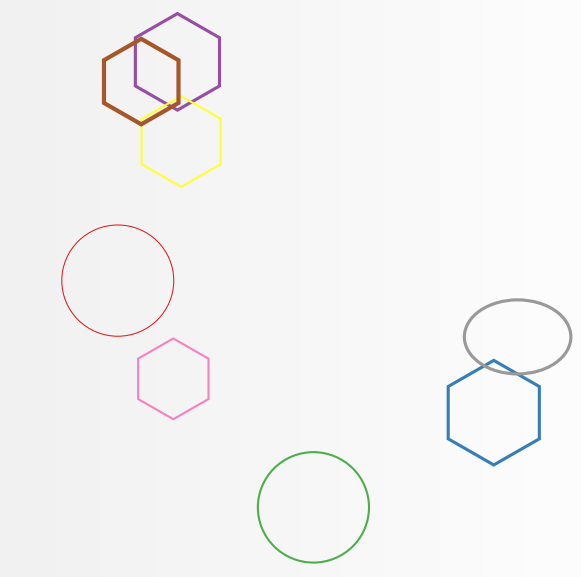[{"shape": "circle", "thickness": 0.5, "radius": 0.48, "center": [0.203, 0.513]}, {"shape": "hexagon", "thickness": 1.5, "radius": 0.45, "center": [0.849, 0.285]}, {"shape": "circle", "thickness": 1, "radius": 0.48, "center": [0.539, 0.121]}, {"shape": "hexagon", "thickness": 1.5, "radius": 0.42, "center": [0.305, 0.892]}, {"shape": "hexagon", "thickness": 1, "radius": 0.39, "center": [0.312, 0.754]}, {"shape": "hexagon", "thickness": 2, "radius": 0.37, "center": [0.243, 0.858]}, {"shape": "hexagon", "thickness": 1, "radius": 0.35, "center": [0.298, 0.343]}, {"shape": "oval", "thickness": 1.5, "radius": 0.46, "center": [0.891, 0.416]}]